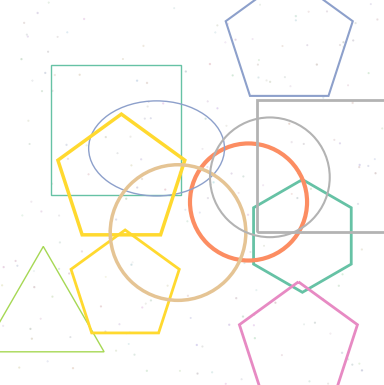[{"shape": "hexagon", "thickness": 2, "radius": 0.73, "center": [0.785, 0.387]}, {"shape": "square", "thickness": 1, "radius": 0.84, "center": [0.301, 0.662]}, {"shape": "circle", "thickness": 3, "radius": 0.76, "center": [0.646, 0.475]}, {"shape": "pentagon", "thickness": 1.5, "radius": 0.87, "center": [0.751, 0.891]}, {"shape": "oval", "thickness": 1, "radius": 0.88, "center": [0.407, 0.614]}, {"shape": "pentagon", "thickness": 2, "radius": 0.81, "center": [0.775, 0.107]}, {"shape": "triangle", "thickness": 1, "radius": 0.91, "center": [0.112, 0.177]}, {"shape": "pentagon", "thickness": 2, "radius": 0.74, "center": [0.325, 0.255]}, {"shape": "pentagon", "thickness": 2.5, "radius": 0.87, "center": [0.315, 0.53]}, {"shape": "circle", "thickness": 2.5, "radius": 0.88, "center": [0.462, 0.396]}, {"shape": "square", "thickness": 2, "radius": 0.86, "center": [0.84, 0.57]}, {"shape": "circle", "thickness": 1.5, "radius": 0.78, "center": [0.701, 0.539]}]